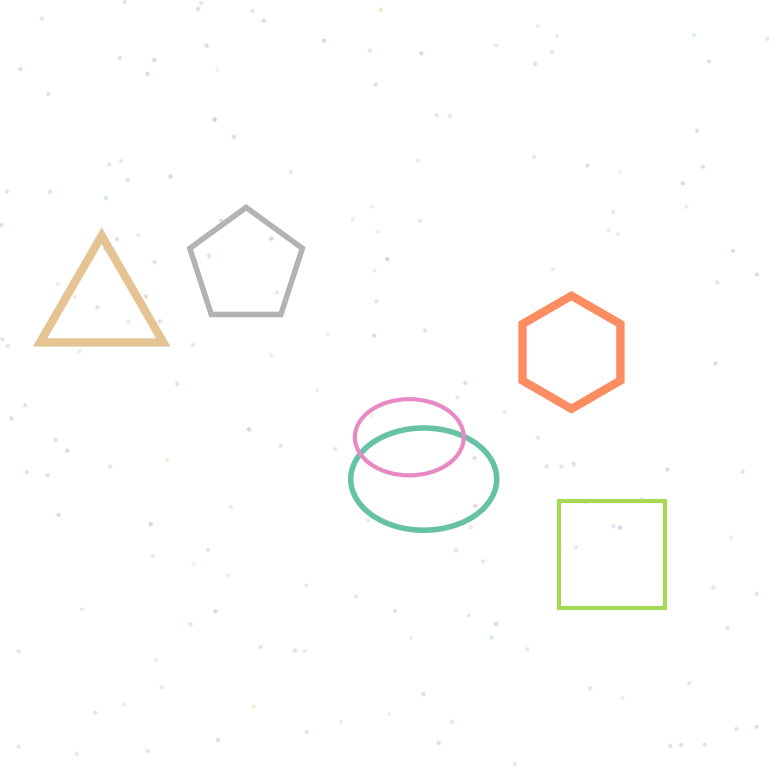[{"shape": "oval", "thickness": 2, "radius": 0.47, "center": [0.55, 0.378]}, {"shape": "hexagon", "thickness": 3, "radius": 0.37, "center": [0.742, 0.542]}, {"shape": "oval", "thickness": 1.5, "radius": 0.35, "center": [0.532, 0.432]}, {"shape": "square", "thickness": 1.5, "radius": 0.34, "center": [0.795, 0.28]}, {"shape": "triangle", "thickness": 3, "radius": 0.46, "center": [0.132, 0.602]}, {"shape": "pentagon", "thickness": 2, "radius": 0.38, "center": [0.32, 0.654]}]